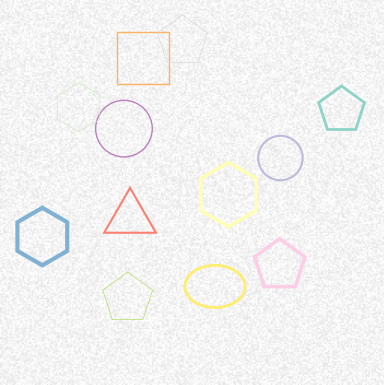[{"shape": "pentagon", "thickness": 2, "radius": 0.31, "center": [0.887, 0.714]}, {"shape": "hexagon", "thickness": 2.5, "radius": 0.42, "center": [0.594, 0.495]}, {"shape": "circle", "thickness": 1.5, "radius": 0.29, "center": [0.728, 0.59]}, {"shape": "triangle", "thickness": 1.5, "radius": 0.39, "center": [0.338, 0.434]}, {"shape": "hexagon", "thickness": 3, "radius": 0.37, "center": [0.11, 0.386]}, {"shape": "square", "thickness": 1, "radius": 0.34, "center": [0.372, 0.85]}, {"shape": "pentagon", "thickness": 0.5, "radius": 0.34, "center": [0.332, 0.225]}, {"shape": "pentagon", "thickness": 2.5, "radius": 0.34, "center": [0.727, 0.311]}, {"shape": "pentagon", "thickness": 0.5, "radius": 0.34, "center": [0.474, 0.893]}, {"shape": "circle", "thickness": 1, "radius": 0.37, "center": [0.322, 0.666]}, {"shape": "hexagon", "thickness": 0.5, "radius": 0.32, "center": [0.205, 0.721]}, {"shape": "oval", "thickness": 2, "radius": 0.39, "center": [0.558, 0.256]}]